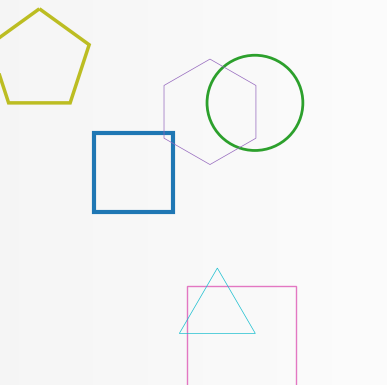[{"shape": "square", "thickness": 3, "radius": 0.51, "center": [0.344, 0.552]}, {"shape": "circle", "thickness": 2, "radius": 0.62, "center": [0.658, 0.733]}, {"shape": "hexagon", "thickness": 0.5, "radius": 0.68, "center": [0.542, 0.71]}, {"shape": "square", "thickness": 1, "radius": 0.7, "center": [0.622, 0.115]}, {"shape": "pentagon", "thickness": 2.5, "radius": 0.68, "center": [0.102, 0.842]}, {"shape": "triangle", "thickness": 0.5, "radius": 0.57, "center": [0.561, 0.19]}]